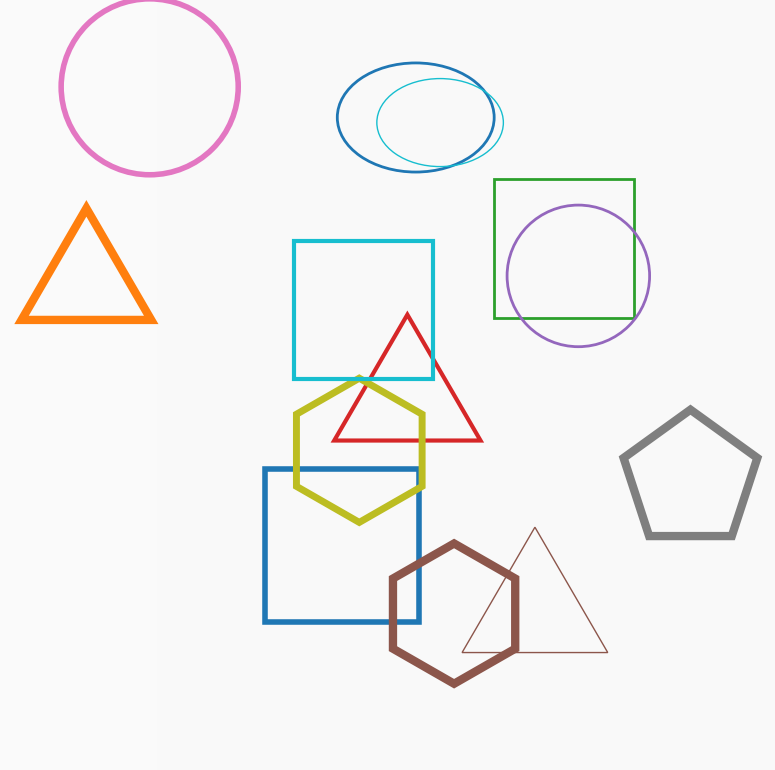[{"shape": "square", "thickness": 2, "radius": 0.5, "center": [0.442, 0.292]}, {"shape": "oval", "thickness": 1, "radius": 0.51, "center": [0.536, 0.847]}, {"shape": "triangle", "thickness": 3, "radius": 0.48, "center": [0.111, 0.633]}, {"shape": "square", "thickness": 1, "radius": 0.45, "center": [0.728, 0.677]}, {"shape": "triangle", "thickness": 1.5, "radius": 0.54, "center": [0.526, 0.482]}, {"shape": "circle", "thickness": 1, "radius": 0.46, "center": [0.746, 0.642]}, {"shape": "hexagon", "thickness": 3, "radius": 0.46, "center": [0.586, 0.203]}, {"shape": "triangle", "thickness": 0.5, "radius": 0.54, "center": [0.69, 0.207]}, {"shape": "circle", "thickness": 2, "radius": 0.57, "center": [0.193, 0.887]}, {"shape": "pentagon", "thickness": 3, "radius": 0.45, "center": [0.891, 0.377]}, {"shape": "hexagon", "thickness": 2.5, "radius": 0.47, "center": [0.464, 0.415]}, {"shape": "square", "thickness": 1.5, "radius": 0.45, "center": [0.468, 0.597]}, {"shape": "oval", "thickness": 0.5, "radius": 0.41, "center": [0.568, 0.841]}]